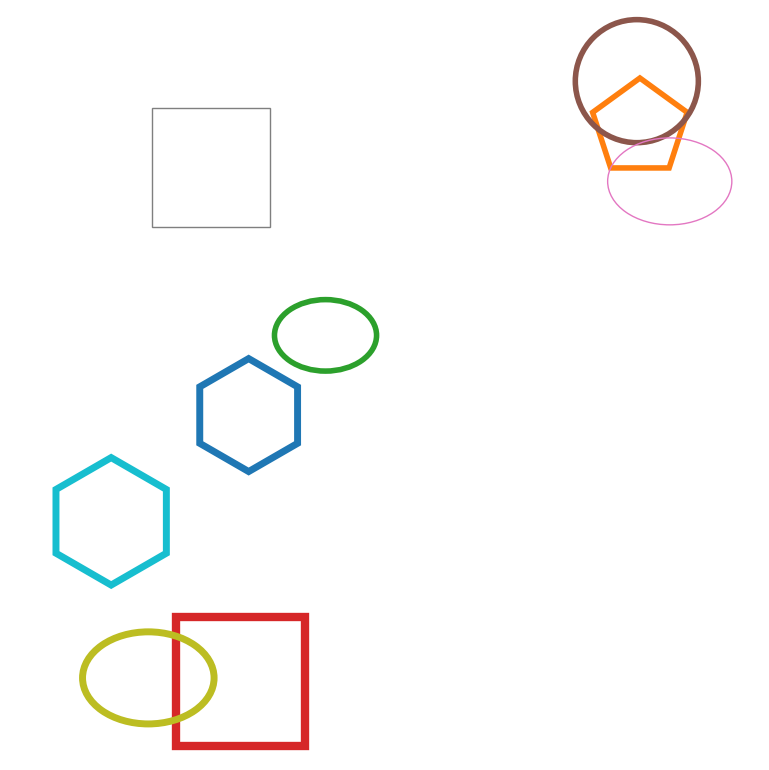[{"shape": "hexagon", "thickness": 2.5, "radius": 0.37, "center": [0.323, 0.461]}, {"shape": "pentagon", "thickness": 2, "radius": 0.32, "center": [0.831, 0.834]}, {"shape": "oval", "thickness": 2, "radius": 0.33, "center": [0.423, 0.564]}, {"shape": "square", "thickness": 3, "radius": 0.42, "center": [0.313, 0.115]}, {"shape": "circle", "thickness": 2, "radius": 0.4, "center": [0.827, 0.895]}, {"shape": "oval", "thickness": 0.5, "radius": 0.4, "center": [0.87, 0.764]}, {"shape": "square", "thickness": 0.5, "radius": 0.38, "center": [0.274, 0.782]}, {"shape": "oval", "thickness": 2.5, "radius": 0.43, "center": [0.193, 0.12]}, {"shape": "hexagon", "thickness": 2.5, "radius": 0.41, "center": [0.144, 0.323]}]